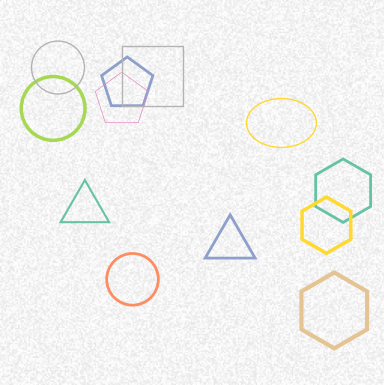[{"shape": "hexagon", "thickness": 2, "radius": 0.41, "center": [0.891, 0.505]}, {"shape": "triangle", "thickness": 1.5, "radius": 0.36, "center": [0.22, 0.459]}, {"shape": "circle", "thickness": 2, "radius": 0.34, "center": [0.344, 0.275]}, {"shape": "pentagon", "thickness": 2, "radius": 0.35, "center": [0.33, 0.782]}, {"shape": "triangle", "thickness": 2, "radius": 0.37, "center": [0.598, 0.367]}, {"shape": "pentagon", "thickness": 0.5, "radius": 0.36, "center": [0.316, 0.74]}, {"shape": "circle", "thickness": 2.5, "radius": 0.41, "center": [0.138, 0.718]}, {"shape": "oval", "thickness": 1, "radius": 0.45, "center": [0.731, 0.681]}, {"shape": "hexagon", "thickness": 2.5, "radius": 0.37, "center": [0.848, 0.415]}, {"shape": "hexagon", "thickness": 3, "radius": 0.49, "center": [0.868, 0.194]}, {"shape": "circle", "thickness": 1, "radius": 0.34, "center": [0.151, 0.825]}, {"shape": "square", "thickness": 1, "radius": 0.39, "center": [0.396, 0.802]}]